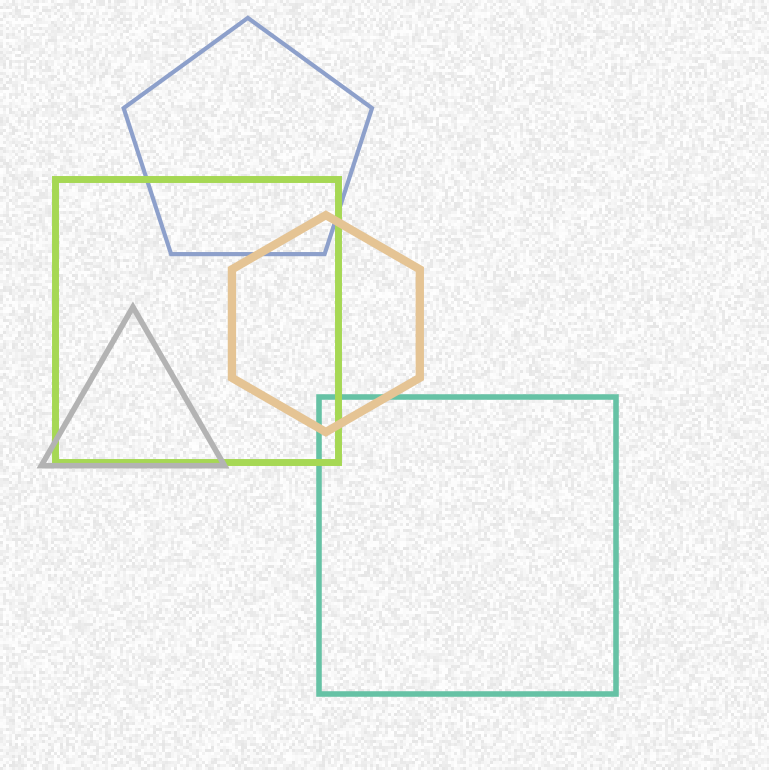[{"shape": "square", "thickness": 2, "radius": 0.97, "center": [0.607, 0.292]}, {"shape": "pentagon", "thickness": 1.5, "radius": 0.85, "center": [0.322, 0.807]}, {"shape": "square", "thickness": 2.5, "radius": 0.92, "center": [0.255, 0.584]}, {"shape": "hexagon", "thickness": 3, "radius": 0.7, "center": [0.423, 0.58]}, {"shape": "triangle", "thickness": 2, "radius": 0.69, "center": [0.173, 0.464]}]